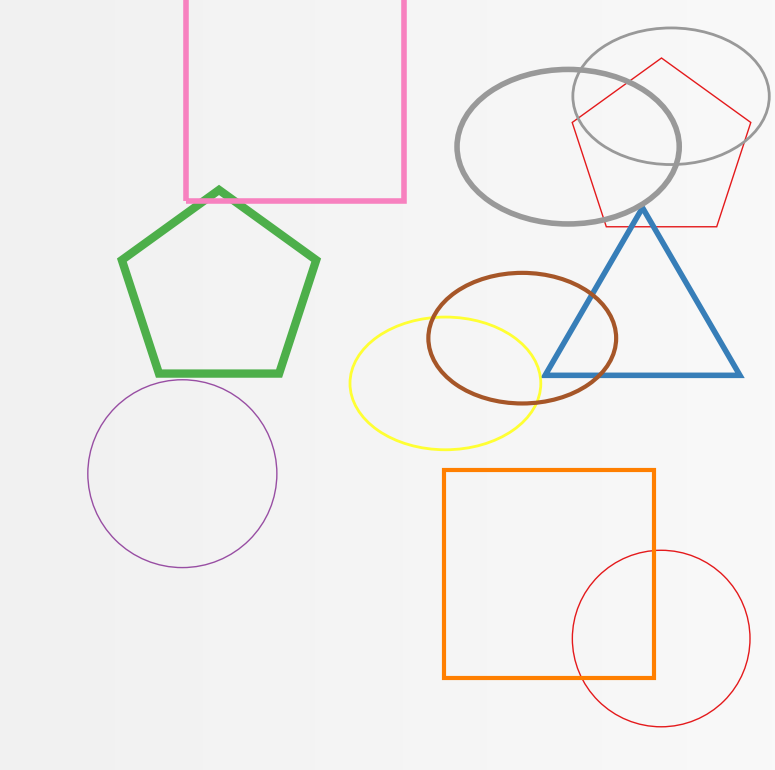[{"shape": "circle", "thickness": 0.5, "radius": 0.57, "center": [0.853, 0.171]}, {"shape": "pentagon", "thickness": 0.5, "radius": 0.61, "center": [0.854, 0.804]}, {"shape": "triangle", "thickness": 2, "radius": 0.73, "center": [0.829, 0.585]}, {"shape": "pentagon", "thickness": 3, "radius": 0.66, "center": [0.283, 0.622]}, {"shape": "circle", "thickness": 0.5, "radius": 0.61, "center": [0.235, 0.385]}, {"shape": "square", "thickness": 1.5, "radius": 0.68, "center": [0.708, 0.255]}, {"shape": "oval", "thickness": 1, "radius": 0.62, "center": [0.575, 0.502]}, {"shape": "oval", "thickness": 1.5, "radius": 0.61, "center": [0.674, 0.561]}, {"shape": "square", "thickness": 2, "radius": 0.7, "center": [0.381, 0.879]}, {"shape": "oval", "thickness": 2, "radius": 0.72, "center": [0.733, 0.809]}, {"shape": "oval", "thickness": 1, "radius": 0.63, "center": [0.866, 0.875]}]